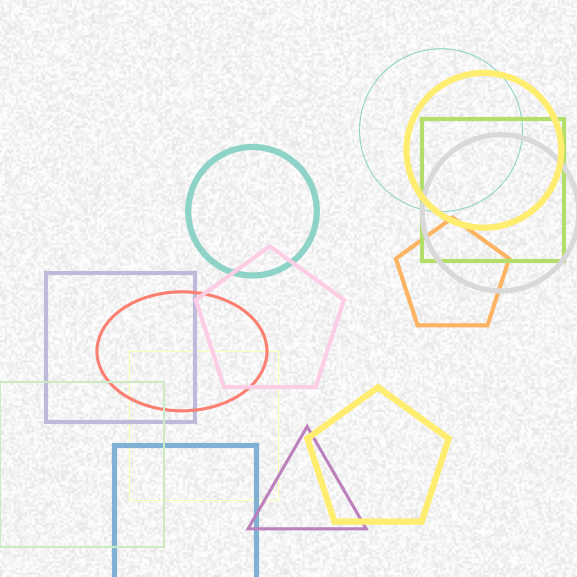[{"shape": "circle", "thickness": 0.5, "radius": 0.71, "center": [0.764, 0.774]}, {"shape": "circle", "thickness": 3, "radius": 0.56, "center": [0.437, 0.633]}, {"shape": "square", "thickness": 0.5, "radius": 0.65, "center": [0.352, 0.263]}, {"shape": "square", "thickness": 2, "radius": 0.64, "center": [0.209, 0.398]}, {"shape": "oval", "thickness": 1.5, "radius": 0.74, "center": [0.315, 0.391]}, {"shape": "square", "thickness": 2.5, "radius": 0.61, "center": [0.32, 0.106]}, {"shape": "pentagon", "thickness": 2, "radius": 0.52, "center": [0.784, 0.519]}, {"shape": "square", "thickness": 2, "radius": 0.62, "center": [0.853, 0.671]}, {"shape": "pentagon", "thickness": 2, "radius": 0.67, "center": [0.467, 0.438]}, {"shape": "circle", "thickness": 2.5, "radius": 0.68, "center": [0.867, 0.631]}, {"shape": "triangle", "thickness": 1.5, "radius": 0.59, "center": [0.532, 0.142]}, {"shape": "square", "thickness": 1, "radius": 0.71, "center": [0.142, 0.195]}, {"shape": "pentagon", "thickness": 3, "radius": 0.64, "center": [0.655, 0.2]}, {"shape": "circle", "thickness": 3, "radius": 0.67, "center": [0.838, 0.739]}]